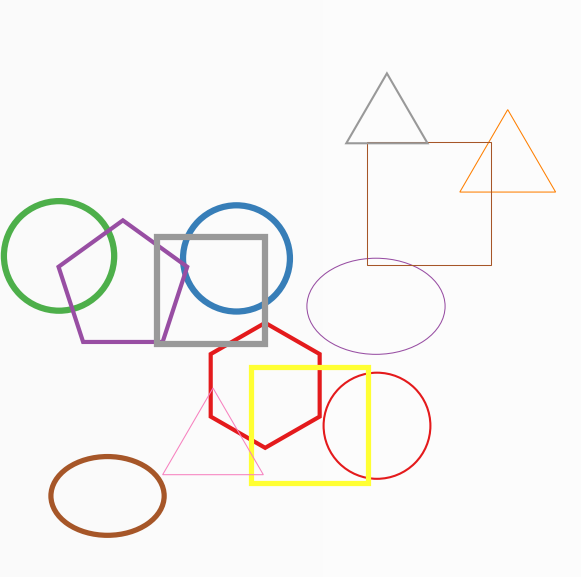[{"shape": "circle", "thickness": 1, "radius": 0.46, "center": [0.649, 0.262]}, {"shape": "hexagon", "thickness": 2, "radius": 0.54, "center": [0.456, 0.332]}, {"shape": "circle", "thickness": 3, "radius": 0.46, "center": [0.407, 0.552]}, {"shape": "circle", "thickness": 3, "radius": 0.47, "center": [0.102, 0.556]}, {"shape": "oval", "thickness": 0.5, "radius": 0.59, "center": [0.647, 0.469]}, {"shape": "pentagon", "thickness": 2, "radius": 0.58, "center": [0.211, 0.501]}, {"shape": "triangle", "thickness": 0.5, "radius": 0.48, "center": [0.873, 0.714]}, {"shape": "square", "thickness": 2.5, "radius": 0.5, "center": [0.533, 0.264]}, {"shape": "square", "thickness": 0.5, "radius": 0.53, "center": [0.739, 0.646]}, {"shape": "oval", "thickness": 2.5, "radius": 0.49, "center": [0.185, 0.14]}, {"shape": "triangle", "thickness": 0.5, "radius": 0.5, "center": [0.366, 0.227]}, {"shape": "square", "thickness": 3, "radius": 0.46, "center": [0.363, 0.496]}, {"shape": "triangle", "thickness": 1, "radius": 0.4, "center": [0.666, 0.791]}]